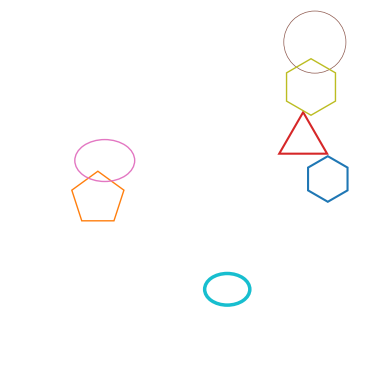[{"shape": "hexagon", "thickness": 1.5, "radius": 0.3, "center": [0.851, 0.535]}, {"shape": "pentagon", "thickness": 1, "radius": 0.36, "center": [0.254, 0.484]}, {"shape": "triangle", "thickness": 1.5, "radius": 0.36, "center": [0.787, 0.637]}, {"shape": "circle", "thickness": 0.5, "radius": 0.4, "center": [0.818, 0.891]}, {"shape": "oval", "thickness": 1, "radius": 0.39, "center": [0.272, 0.583]}, {"shape": "hexagon", "thickness": 1, "radius": 0.37, "center": [0.808, 0.774]}, {"shape": "oval", "thickness": 2.5, "radius": 0.29, "center": [0.59, 0.249]}]